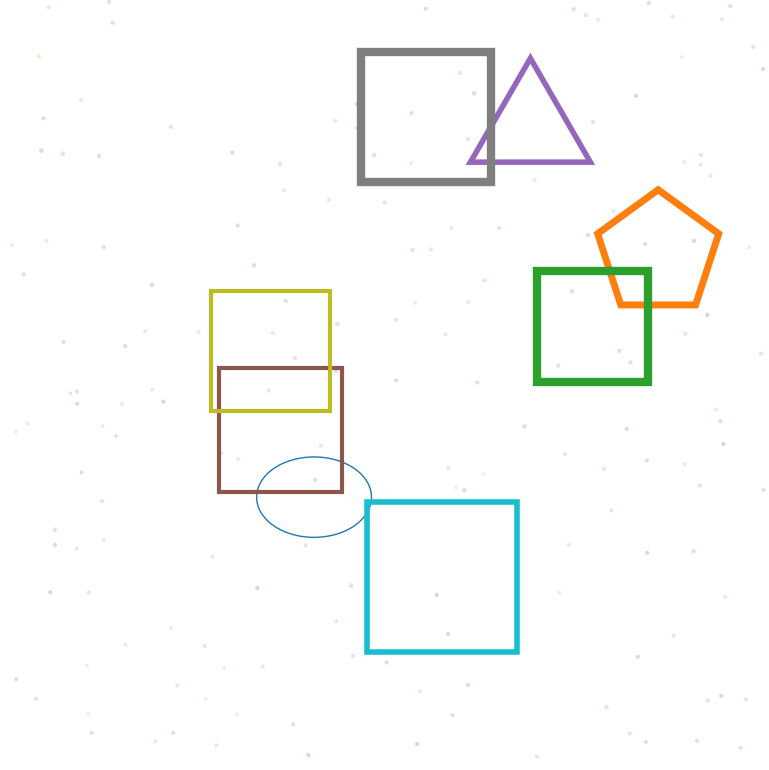[{"shape": "oval", "thickness": 0.5, "radius": 0.37, "center": [0.408, 0.354]}, {"shape": "pentagon", "thickness": 2.5, "radius": 0.41, "center": [0.855, 0.671]}, {"shape": "square", "thickness": 3, "radius": 0.36, "center": [0.77, 0.576]}, {"shape": "triangle", "thickness": 2, "radius": 0.45, "center": [0.689, 0.834]}, {"shape": "square", "thickness": 1.5, "radius": 0.4, "center": [0.364, 0.441]}, {"shape": "square", "thickness": 3, "radius": 0.42, "center": [0.553, 0.848]}, {"shape": "square", "thickness": 1.5, "radius": 0.39, "center": [0.351, 0.544]}, {"shape": "square", "thickness": 2, "radius": 0.49, "center": [0.573, 0.25]}]